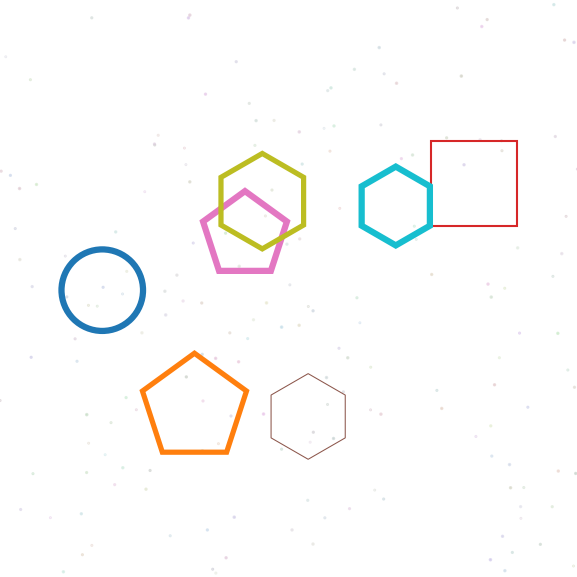[{"shape": "circle", "thickness": 3, "radius": 0.35, "center": [0.177, 0.497]}, {"shape": "pentagon", "thickness": 2.5, "radius": 0.47, "center": [0.337, 0.293]}, {"shape": "square", "thickness": 1, "radius": 0.37, "center": [0.821, 0.681]}, {"shape": "hexagon", "thickness": 0.5, "radius": 0.37, "center": [0.534, 0.278]}, {"shape": "pentagon", "thickness": 3, "radius": 0.38, "center": [0.424, 0.592]}, {"shape": "hexagon", "thickness": 2.5, "radius": 0.41, "center": [0.454, 0.651]}, {"shape": "hexagon", "thickness": 3, "radius": 0.34, "center": [0.685, 0.642]}]